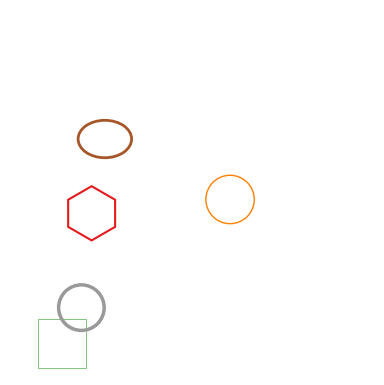[{"shape": "hexagon", "thickness": 1.5, "radius": 0.35, "center": [0.238, 0.446]}, {"shape": "square", "thickness": 0.5, "radius": 0.32, "center": [0.161, 0.108]}, {"shape": "circle", "thickness": 1, "radius": 0.31, "center": [0.598, 0.482]}, {"shape": "oval", "thickness": 2, "radius": 0.35, "center": [0.272, 0.639]}, {"shape": "circle", "thickness": 2.5, "radius": 0.3, "center": [0.211, 0.201]}]